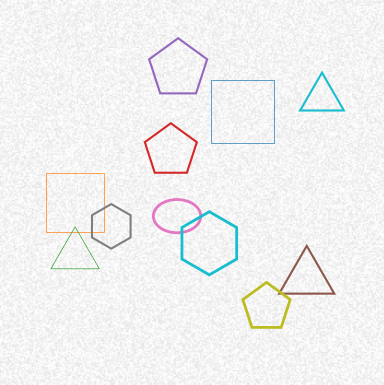[{"shape": "square", "thickness": 0.5, "radius": 0.41, "center": [0.63, 0.71]}, {"shape": "square", "thickness": 0.5, "radius": 0.38, "center": [0.195, 0.474]}, {"shape": "triangle", "thickness": 0.5, "radius": 0.36, "center": [0.195, 0.338]}, {"shape": "pentagon", "thickness": 1.5, "radius": 0.36, "center": [0.444, 0.609]}, {"shape": "pentagon", "thickness": 1.5, "radius": 0.4, "center": [0.463, 0.822]}, {"shape": "triangle", "thickness": 1.5, "radius": 0.41, "center": [0.797, 0.279]}, {"shape": "oval", "thickness": 2, "radius": 0.31, "center": [0.46, 0.439]}, {"shape": "hexagon", "thickness": 1.5, "radius": 0.29, "center": [0.289, 0.412]}, {"shape": "pentagon", "thickness": 2, "radius": 0.32, "center": [0.692, 0.202]}, {"shape": "triangle", "thickness": 1.5, "radius": 0.33, "center": [0.836, 0.746]}, {"shape": "hexagon", "thickness": 2, "radius": 0.41, "center": [0.544, 0.368]}]